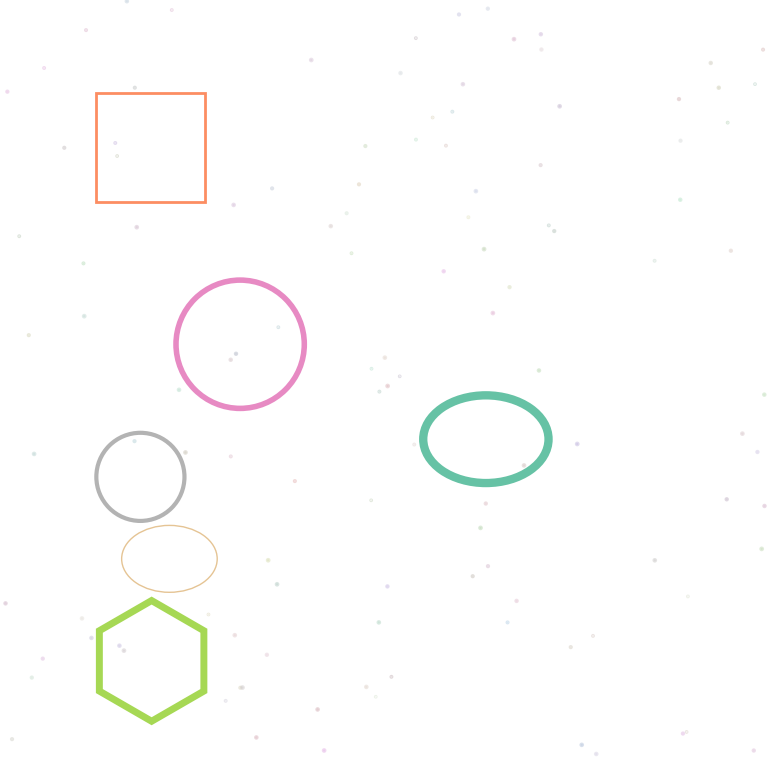[{"shape": "oval", "thickness": 3, "radius": 0.41, "center": [0.631, 0.43]}, {"shape": "square", "thickness": 1, "radius": 0.36, "center": [0.195, 0.808]}, {"shape": "circle", "thickness": 2, "radius": 0.42, "center": [0.312, 0.553]}, {"shape": "hexagon", "thickness": 2.5, "radius": 0.39, "center": [0.197, 0.142]}, {"shape": "oval", "thickness": 0.5, "radius": 0.31, "center": [0.22, 0.274]}, {"shape": "circle", "thickness": 1.5, "radius": 0.29, "center": [0.182, 0.381]}]